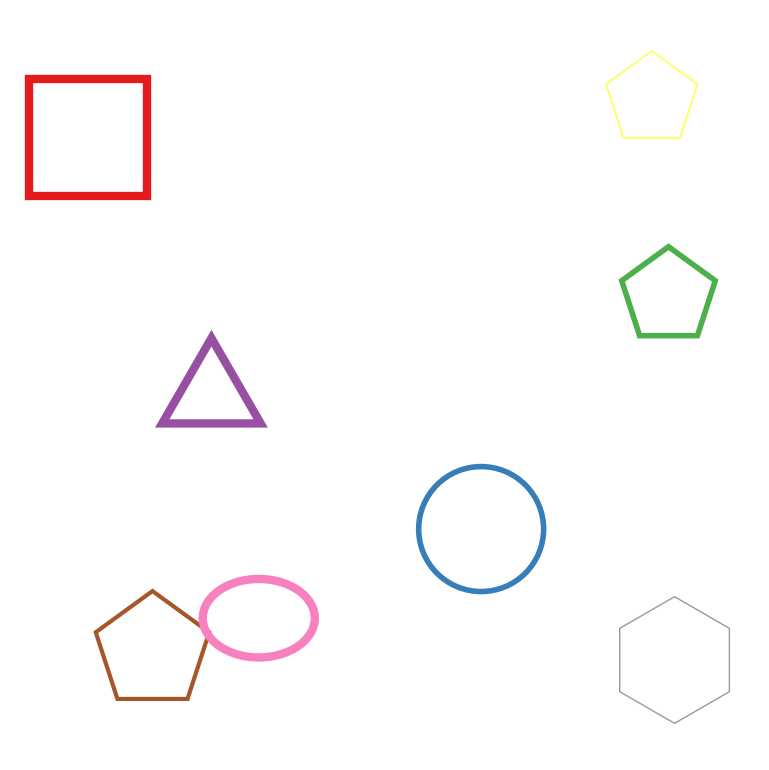[{"shape": "square", "thickness": 3, "radius": 0.38, "center": [0.114, 0.822]}, {"shape": "circle", "thickness": 2, "radius": 0.41, "center": [0.625, 0.313]}, {"shape": "pentagon", "thickness": 2, "radius": 0.32, "center": [0.868, 0.616]}, {"shape": "triangle", "thickness": 3, "radius": 0.37, "center": [0.275, 0.487]}, {"shape": "pentagon", "thickness": 0.5, "radius": 0.31, "center": [0.847, 0.871]}, {"shape": "pentagon", "thickness": 1.5, "radius": 0.39, "center": [0.198, 0.155]}, {"shape": "oval", "thickness": 3, "radius": 0.36, "center": [0.336, 0.197]}, {"shape": "hexagon", "thickness": 0.5, "radius": 0.41, "center": [0.876, 0.143]}]